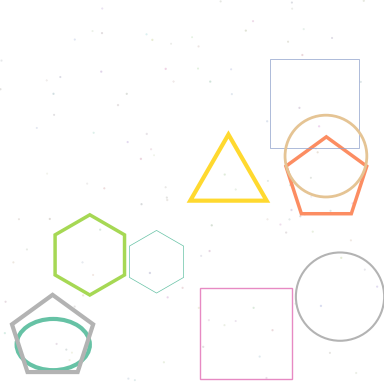[{"shape": "oval", "thickness": 3, "radius": 0.48, "center": [0.138, 0.105]}, {"shape": "hexagon", "thickness": 0.5, "radius": 0.41, "center": [0.407, 0.32]}, {"shape": "pentagon", "thickness": 2.5, "radius": 0.55, "center": [0.848, 0.534]}, {"shape": "square", "thickness": 0.5, "radius": 0.58, "center": [0.817, 0.731]}, {"shape": "square", "thickness": 1, "radius": 0.59, "center": [0.639, 0.133]}, {"shape": "hexagon", "thickness": 2.5, "radius": 0.52, "center": [0.233, 0.338]}, {"shape": "triangle", "thickness": 3, "radius": 0.57, "center": [0.593, 0.536]}, {"shape": "circle", "thickness": 2, "radius": 0.53, "center": [0.847, 0.595]}, {"shape": "circle", "thickness": 1.5, "radius": 0.57, "center": [0.883, 0.23]}, {"shape": "pentagon", "thickness": 3, "radius": 0.55, "center": [0.137, 0.123]}]